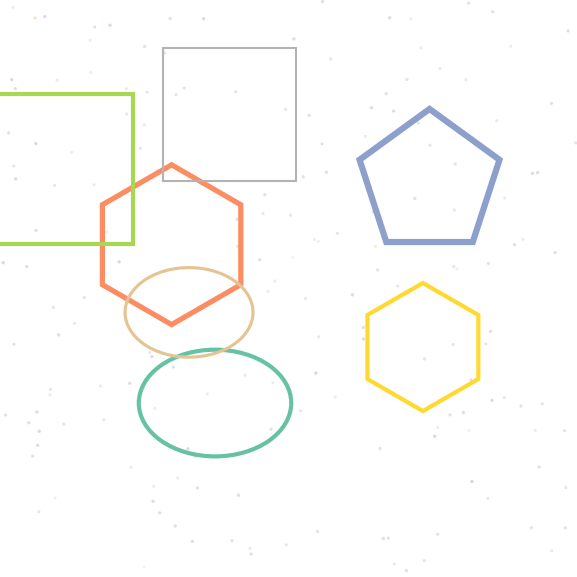[{"shape": "oval", "thickness": 2, "radius": 0.66, "center": [0.372, 0.301]}, {"shape": "hexagon", "thickness": 2.5, "radius": 0.69, "center": [0.297, 0.575]}, {"shape": "pentagon", "thickness": 3, "radius": 0.64, "center": [0.744, 0.683]}, {"shape": "square", "thickness": 2, "radius": 0.65, "center": [0.101, 0.706]}, {"shape": "hexagon", "thickness": 2, "radius": 0.55, "center": [0.732, 0.398]}, {"shape": "oval", "thickness": 1.5, "radius": 0.55, "center": [0.327, 0.458]}, {"shape": "square", "thickness": 1, "radius": 0.58, "center": [0.397, 0.801]}]